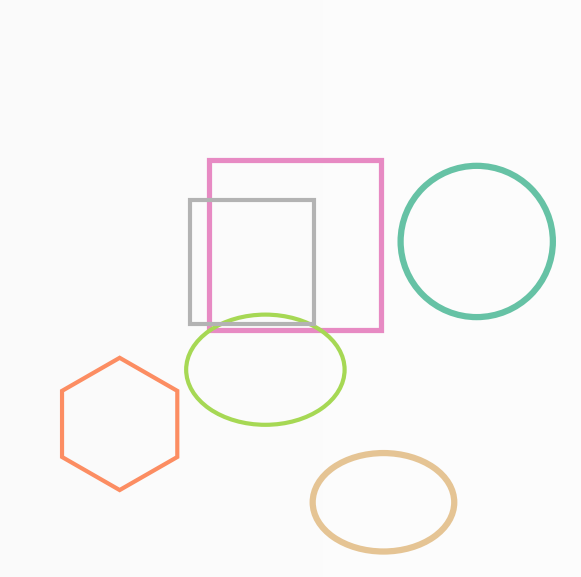[{"shape": "circle", "thickness": 3, "radius": 0.65, "center": [0.82, 0.581]}, {"shape": "hexagon", "thickness": 2, "radius": 0.57, "center": [0.206, 0.265]}, {"shape": "square", "thickness": 2.5, "radius": 0.74, "center": [0.508, 0.575]}, {"shape": "oval", "thickness": 2, "radius": 0.68, "center": [0.457, 0.359]}, {"shape": "oval", "thickness": 3, "radius": 0.61, "center": [0.66, 0.129]}, {"shape": "square", "thickness": 2, "radius": 0.54, "center": [0.433, 0.546]}]